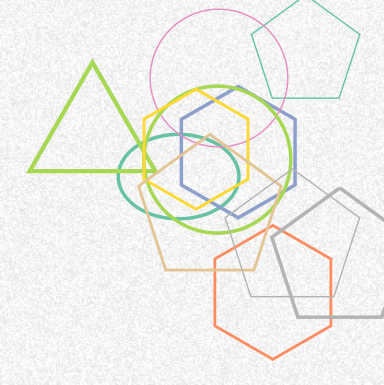[{"shape": "pentagon", "thickness": 1, "radius": 0.74, "center": [0.794, 0.865]}, {"shape": "oval", "thickness": 2.5, "radius": 0.78, "center": [0.464, 0.541]}, {"shape": "hexagon", "thickness": 2, "radius": 0.87, "center": [0.709, 0.241]}, {"shape": "hexagon", "thickness": 2.5, "radius": 0.85, "center": [0.619, 0.605]}, {"shape": "circle", "thickness": 1, "radius": 0.89, "center": [0.569, 0.797]}, {"shape": "circle", "thickness": 2.5, "radius": 0.95, "center": [0.565, 0.585]}, {"shape": "triangle", "thickness": 3, "radius": 0.94, "center": [0.24, 0.65]}, {"shape": "hexagon", "thickness": 2, "radius": 0.78, "center": [0.509, 0.613]}, {"shape": "pentagon", "thickness": 2, "radius": 0.97, "center": [0.545, 0.456]}, {"shape": "pentagon", "thickness": 2.5, "radius": 0.93, "center": [0.883, 0.326]}, {"shape": "pentagon", "thickness": 1, "radius": 0.92, "center": [0.759, 0.378]}]